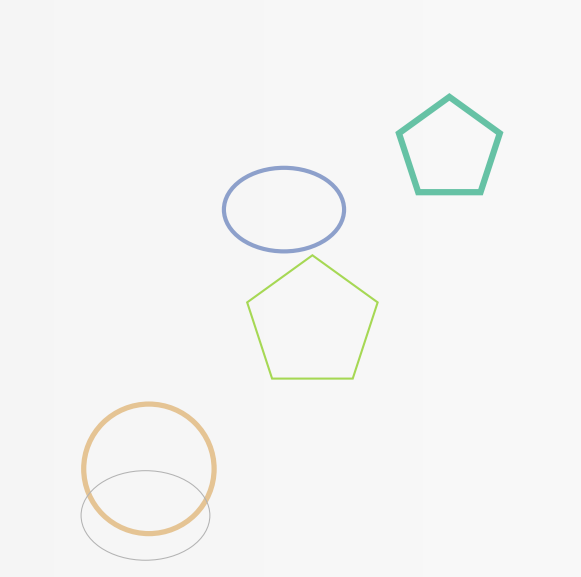[{"shape": "pentagon", "thickness": 3, "radius": 0.46, "center": [0.773, 0.74]}, {"shape": "oval", "thickness": 2, "radius": 0.52, "center": [0.489, 0.636]}, {"shape": "pentagon", "thickness": 1, "radius": 0.59, "center": [0.537, 0.439]}, {"shape": "circle", "thickness": 2.5, "radius": 0.56, "center": [0.256, 0.187]}, {"shape": "oval", "thickness": 0.5, "radius": 0.55, "center": [0.25, 0.107]}]